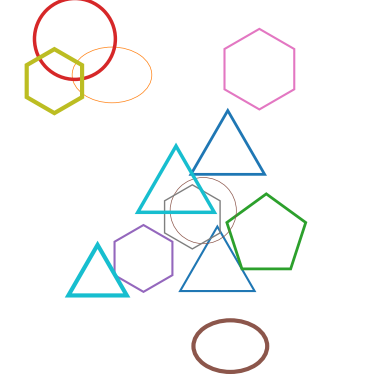[{"shape": "triangle", "thickness": 2, "radius": 0.55, "center": [0.592, 0.602]}, {"shape": "triangle", "thickness": 1.5, "radius": 0.56, "center": [0.565, 0.3]}, {"shape": "oval", "thickness": 0.5, "radius": 0.52, "center": [0.291, 0.805]}, {"shape": "pentagon", "thickness": 2, "radius": 0.54, "center": [0.692, 0.389]}, {"shape": "circle", "thickness": 2.5, "radius": 0.53, "center": [0.195, 0.899]}, {"shape": "hexagon", "thickness": 1.5, "radius": 0.43, "center": [0.373, 0.329]}, {"shape": "circle", "thickness": 0.5, "radius": 0.43, "center": [0.528, 0.453]}, {"shape": "oval", "thickness": 3, "radius": 0.48, "center": [0.598, 0.101]}, {"shape": "hexagon", "thickness": 1.5, "radius": 0.52, "center": [0.674, 0.82]}, {"shape": "hexagon", "thickness": 1, "radius": 0.42, "center": [0.5, 0.437]}, {"shape": "hexagon", "thickness": 3, "radius": 0.42, "center": [0.141, 0.789]}, {"shape": "triangle", "thickness": 2.5, "radius": 0.57, "center": [0.457, 0.506]}, {"shape": "triangle", "thickness": 3, "radius": 0.44, "center": [0.253, 0.276]}]